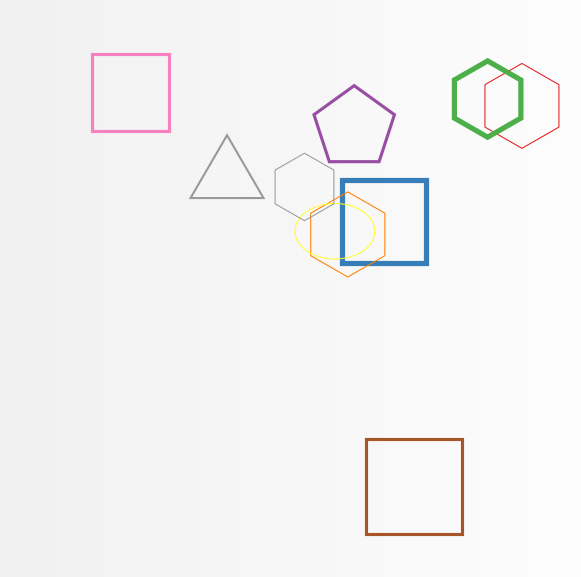[{"shape": "hexagon", "thickness": 0.5, "radius": 0.37, "center": [0.898, 0.816]}, {"shape": "square", "thickness": 2.5, "radius": 0.36, "center": [0.66, 0.616]}, {"shape": "hexagon", "thickness": 2.5, "radius": 0.33, "center": [0.839, 0.828]}, {"shape": "pentagon", "thickness": 1.5, "radius": 0.36, "center": [0.609, 0.778]}, {"shape": "hexagon", "thickness": 0.5, "radius": 0.37, "center": [0.598, 0.593]}, {"shape": "oval", "thickness": 0.5, "radius": 0.34, "center": [0.576, 0.599]}, {"shape": "square", "thickness": 1.5, "radius": 0.41, "center": [0.712, 0.157]}, {"shape": "square", "thickness": 1.5, "radius": 0.33, "center": [0.225, 0.839]}, {"shape": "hexagon", "thickness": 0.5, "radius": 0.29, "center": [0.524, 0.675]}, {"shape": "triangle", "thickness": 1, "radius": 0.36, "center": [0.391, 0.692]}]